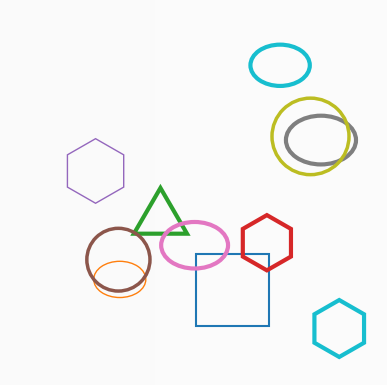[{"shape": "square", "thickness": 1.5, "radius": 0.47, "center": [0.599, 0.247]}, {"shape": "oval", "thickness": 1, "radius": 0.34, "center": [0.309, 0.274]}, {"shape": "triangle", "thickness": 3, "radius": 0.4, "center": [0.414, 0.433]}, {"shape": "hexagon", "thickness": 3, "radius": 0.36, "center": [0.689, 0.37]}, {"shape": "hexagon", "thickness": 1, "radius": 0.42, "center": [0.247, 0.556]}, {"shape": "circle", "thickness": 2.5, "radius": 0.41, "center": [0.306, 0.325]}, {"shape": "oval", "thickness": 3, "radius": 0.43, "center": [0.502, 0.363]}, {"shape": "oval", "thickness": 3, "radius": 0.45, "center": [0.828, 0.636]}, {"shape": "circle", "thickness": 2.5, "radius": 0.5, "center": [0.801, 0.646]}, {"shape": "hexagon", "thickness": 3, "radius": 0.37, "center": [0.875, 0.147]}, {"shape": "oval", "thickness": 3, "radius": 0.38, "center": [0.723, 0.83]}]